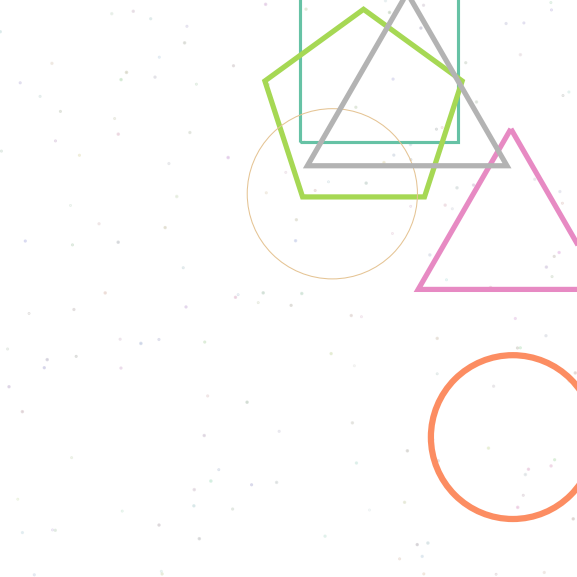[{"shape": "square", "thickness": 1.5, "radius": 0.68, "center": [0.656, 0.89]}, {"shape": "circle", "thickness": 3, "radius": 0.71, "center": [0.888, 0.242]}, {"shape": "triangle", "thickness": 2.5, "radius": 0.93, "center": [0.885, 0.591]}, {"shape": "pentagon", "thickness": 2.5, "radius": 0.9, "center": [0.629, 0.803]}, {"shape": "circle", "thickness": 0.5, "radius": 0.74, "center": [0.575, 0.664]}, {"shape": "triangle", "thickness": 2.5, "radius": 1.0, "center": [0.705, 0.812]}]